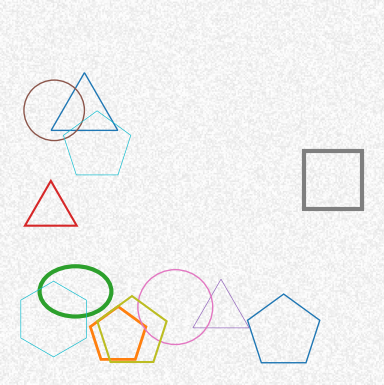[{"shape": "pentagon", "thickness": 1, "radius": 0.49, "center": [0.737, 0.138]}, {"shape": "triangle", "thickness": 1, "radius": 0.5, "center": [0.219, 0.711]}, {"shape": "pentagon", "thickness": 2, "radius": 0.38, "center": [0.307, 0.128]}, {"shape": "oval", "thickness": 3, "radius": 0.47, "center": [0.196, 0.243]}, {"shape": "triangle", "thickness": 1.5, "radius": 0.39, "center": [0.132, 0.453]}, {"shape": "triangle", "thickness": 0.5, "radius": 0.42, "center": [0.574, 0.191]}, {"shape": "circle", "thickness": 1, "radius": 0.39, "center": [0.141, 0.713]}, {"shape": "circle", "thickness": 1, "radius": 0.49, "center": [0.455, 0.202]}, {"shape": "square", "thickness": 3, "radius": 0.38, "center": [0.864, 0.531]}, {"shape": "pentagon", "thickness": 1.5, "radius": 0.47, "center": [0.343, 0.136]}, {"shape": "pentagon", "thickness": 0.5, "radius": 0.46, "center": [0.252, 0.62]}, {"shape": "hexagon", "thickness": 0.5, "radius": 0.49, "center": [0.139, 0.171]}]